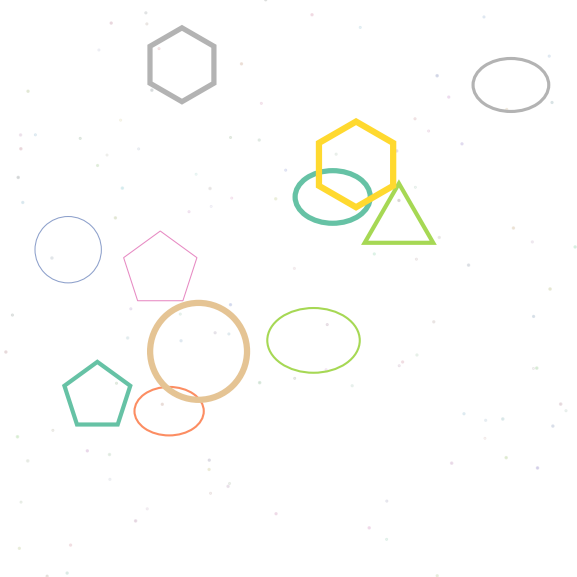[{"shape": "oval", "thickness": 2.5, "radius": 0.33, "center": [0.576, 0.658]}, {"shape": "pentagon", "thickness": 2, "radius": 0.3, "center": [0.169, 0.313]}, {"shape": "oval", "thickness": 1, "radius": 0.3, "center": [0.293, 0.287]}, {"shape": "circle", "thickness": 0.5, "radius": 0.29, "center": [0.118, 0.567]}, {"shape": "pentagon", "thickness": 0.5, "radius": 0.33, "center": [0.278, 0.532]}, {"shape": "triangle", "thickness": 2, "radius": 0.34, "center": [0.691, 0.613]}, {"shape": "oval", "thickness": 1, "radius": 0.4, "center": [0.543, 0.41]}, {"shape": "hexagon", "thickness": 3, "radius": 0.37, "center": [0.617, 0.714]}, {"shape": "circle", "thickness": 3, "radius": 0.42, "center": [0.344, 0.391]}, {"shape": "oval", "thickness": 1.5, "radius": 0.33, "center": [0.885, 0.852]}, {"shape": "hexagon", "thickness": 2.5, "radius": 0.32, "center": [0.315, 0.887]}]